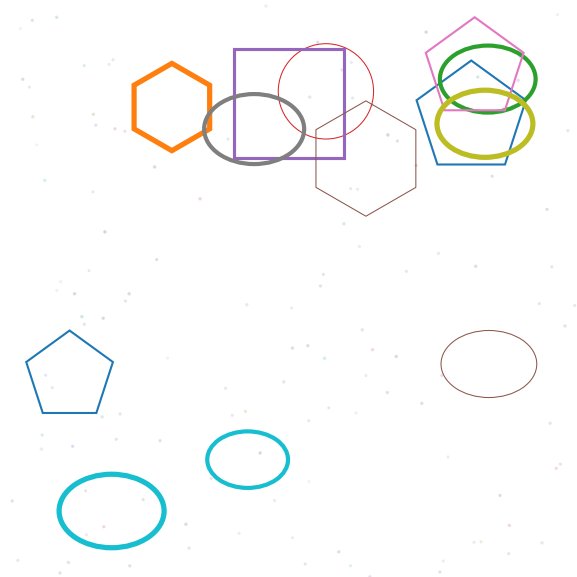[{"shape": "pentagon", "thickness": 1, "radius": 0.5, "center": [0.816, 0.795]}, {"shape": "pentagon", "thickness": 1, "radius": 0.39, "center": [0.12, 0.348]}, {"shape": "hexagon", "thickness": 2.5, "radius": 0.38, "center": [0.298, 0.814]}, {"shape": "oval", "thickness": 2, "radius": 0.41, "center": [0.845, 0.862]}, {"shape": "circle", "thickness": 0.5, "radius": 0.41, "center": [0.564, 0.841]}, {"shape": "square", "thickness": 1.5, "radius": 0.47, "center": [0.5, 0.821]}, {"shape": "oval", "thickness": 0.5, "radius": 0.41, "center": [0.847, 0.369]}, {"shape": "hexagon", "thickness": 0.5, "radius": 0.5, "center": [0.634, 0.725]}, {"shape": "pentagon", "thickness": 1, "radius": 0.45, "center": [0.822, 0.88]}, {"shape": "oval", "thickness": 2, "radius": 0.43, "center": [0.44, 0.776]}, {"shape": "oval", "thickness": 2.5, "radius": 0.42, "center": [0.84, 0.785]}, {"shape": "oval", "thickness": 2, "radius": 0.35, "center": [0.429, 0.203]}, {"shape": "oval", "thickness": 2.5, "radius": 0.45, "center": [0.193, 0.114]}]